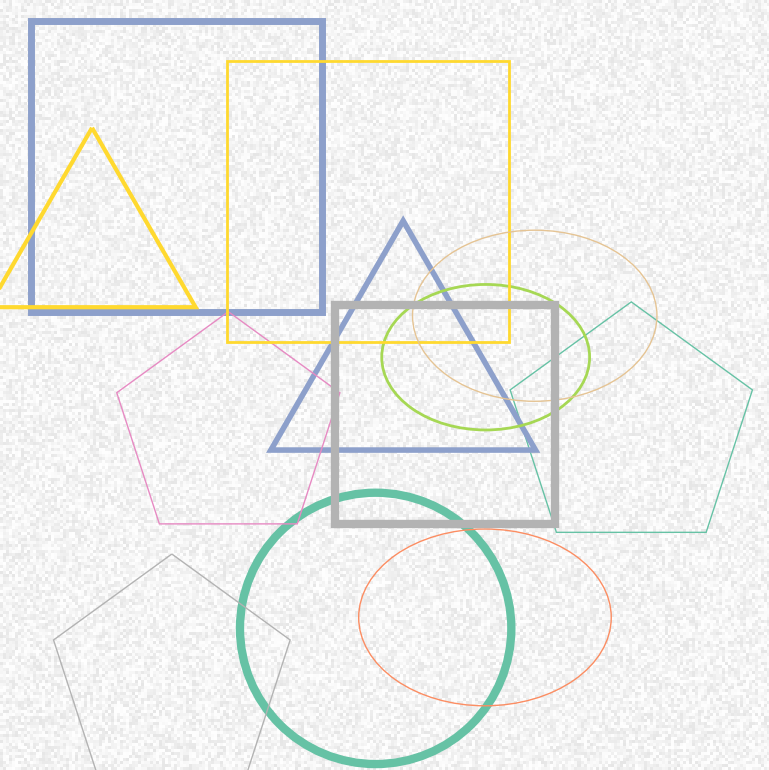[{"shape": "pentagon", "thickness": 0.5, "radius": 0.83, "center": [0.82, 0.442]}, {"shape": "circle", "thickness": 3, "radius": 0.88, "center": [0.488, 0.184]}, {"shape": "oval", "thickness": 0.5, "radius": 0.82, "center": [0.63, 0.198]}, {"shape": "triangle", "thickness": 2, "radius": 0.99, "center": [0.524, 0.515]}, {"shape": "square", "thickness": 2.5, "radius": 0.94, "center": [0.229, 0.784]}, {"shape": "pentagon", "thickness": 0.5, "radius": 0.76, "center": [0.297, 0.443]}, {"shape": "oval", "thickness": 1, "radius": 0.67, "center": [0.631, 0.536]}, {"shape": "triangle", "thickness": 1.5, "radius": 0.78, "center": [0.12, 0.679]}, {"shape": "square", "thickness": 1, "radius": 0.91, "center": [0.478, 0.738]}, {"shape": "oval", "thickness": 0.5, "radius": 0.79, "center": [0.694, 0.59]}, {"shape": "square", "thickness": 3, "radius": 0.71, "center": [0.578, 0.462]}, {"shape": "pentagon", "thickness": 0.5, "radius": 0.81, "center": [0.223, 0.119]}]